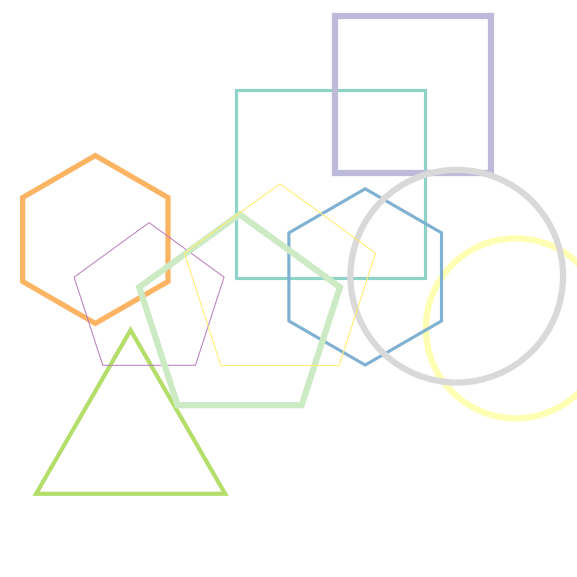[{"shape": "square", "thickness": 1.5, "radius": 0.82, "center": [0.573, 0.681]}, {"shape": "circle", "thickness": 3, "radius": 0.78, "center": [0.893, 0.431]}, {"shape": "square", "thickness": 3, "radius": 0.68, "center": [0.716, 0.836]}, {"shape": "hexagon", "thickness": 1.5, "radius": 0.76, "center": [0.632, 0.52]}, {"shape": "hexagon", "thickness": 2.5, "radius": 0.73, "center": [0.165, 0.584]}, {"shape": "triangle", "thickness": 2, "radius": 0.95, "center": [0.226, 0.239]}, {"shape": "circle", "thickness": 3, "radius": 0.92, "center": [0.791, 0.521]}, {"shape": "pentagon", "thickness": 0.5, "radius": 0.68, "center": [0.258, 0.477]}, {"shape": "pentagon", "thickness": 3, "radius": 0.91, "center": [0.415, 0.445]}, {"shape": "pentagon", "thickness": 0.5, "radius": 0.87, "center": [0.485, 0.507]}]